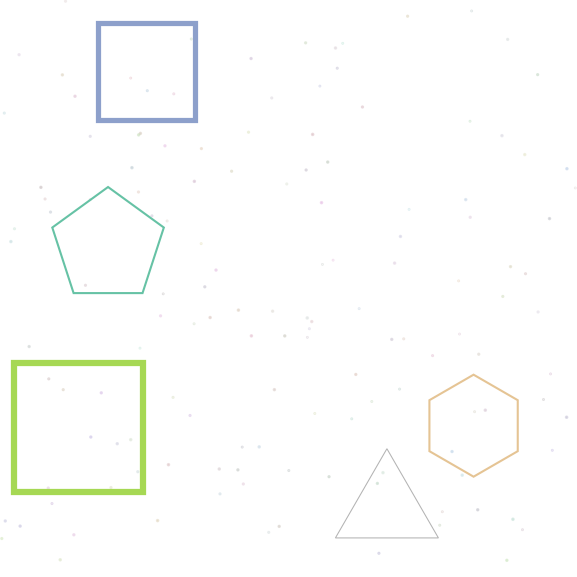[{"shape": "pentagon", "thickness": 1, "radius": 0.51, "center": [0.187, 0.574]}, {"shape": "square", "thickness": 2.5, "radius": 0.42, "center": [0.254, 0.875]}, {"shape": "square", "thickness": 3, "radius": 0.56, "center": [0.136, 0.26]}, {"shape": "hexagon", "thickness": 1, "radius": 0.44, "center": [0.82, 0.262]}, {"shape": "triangle", "thickness": 0.5, "radius": 0.51, "center": [0.67, 0.119]}]